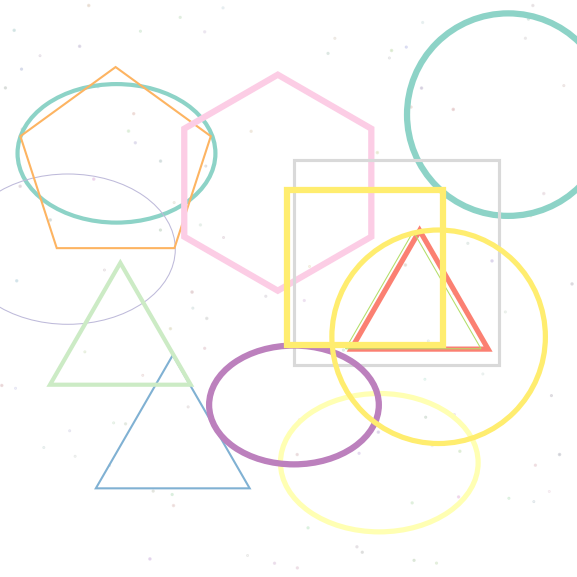[{"shape": "oval", "thickness": 2, "radius": 0.86, "center": [0.202, 0.734]}, {"shape": "circle", "thickness": 3, "radius": 0.88, "center": [0.88, 0.801]}, {"shape": "oval", "thickness": 2.5, "radius": 0.86, "center": [0.657, 0.198]}, {"shape": "oval", "thickness": 0.5, "radius": 0.93, "center": [0.118, 0.568]}, {"shape": "triangle", "thickness": 2.5, "radius": 0.68, "center": [0.727, 0.463]}, {"shape": "triangle", "thickness": 1, "radius": 0.77, "center": [0.299, 0.23]}, {"shape": "pentagon", "thickness": 1, "radius": 0.87, "center": [0.2, 0.71]}, {"shape": "triangle", "thickness": 0.5, "radius": 0.68, "center": [0.716, 0.463]}, {"shape": "hexagon", "thickness": 3, "radius": 0.94, "center": [0.481, 0.683]}, {"shape": "square", "thickness": 1.5, "radius": 0.89, "center": [0.687, 0.544]}, {"shape": "oval", "thickness": 3, "radius": 0.73, "center": [0.509, 0.298]}, {"shape": "triangle", "thickness": 2, "radius": 0.7, "center": [0.208, 0.403]}, {"shape": "square", "thickness": 3, "radius": 0.67, "center": [0.632, 0.536]}, {"shape": "circle", "thickness": 2.5, "radius": 0.92, "center": [0.76, 0.416]}]